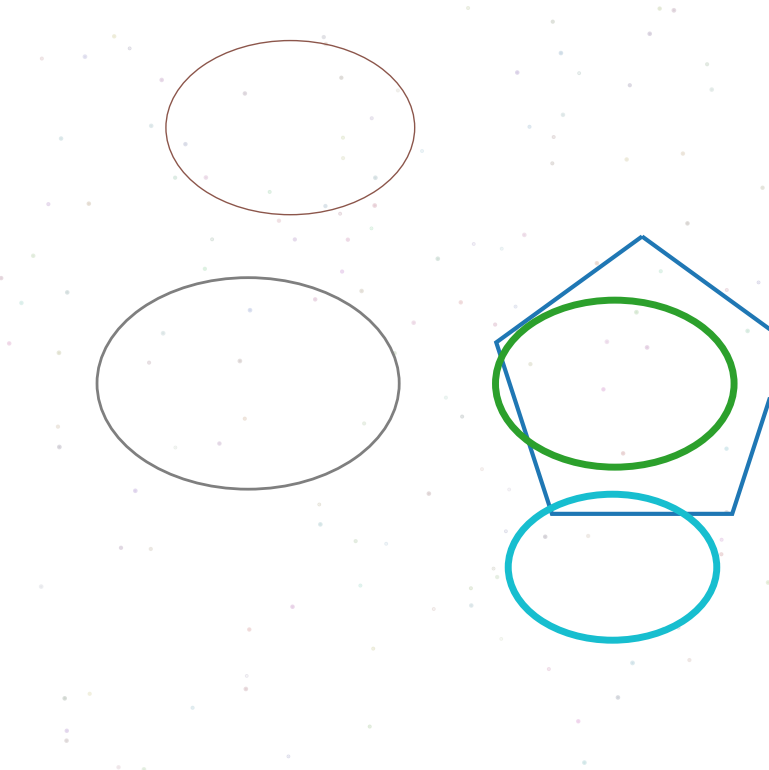[{"shape": "pentagon", "thickness": 1.5, "radius": 1.0, "center": [0.834, 0.494]}, {"shape": "oval", "thickness": 2.5, "radius": 0.77, "center": [0.798, 0.502]}, {"shape": "oval", "thickness": 0.5, "radius": 0.81, "center": [0.377, 0.834]}, {"shape": "oval", "thickness": 1, "radius": 0.98, "center": [0.322, 0.502]}, {"shape": "oval", "thickness": 2.5, "radius": 0.68, "center": [0.795, 0.263]}]